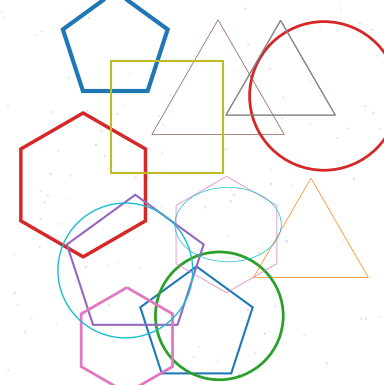[{"shape": "pentagon", "thickness": 1.5, "radius": 0.77, "center": [0.51, 0.154]}, {"shape": "pentagon", "thickness": 3, "radius": 0.72, "center": [0.299, 0.879]}, {"shape": "triangle", "thickness": 0.5, "radius": 0.86, "center": [0.808, 0.365]}, {"shape": "circle", "thickness": 2, "radius": 0.83, "center": [0.57, 0.18]}, {"shape": "circle", "thickness": 2, "radius": 0.97, "center": [0.841, 0.751]}, {"shape": "hexagon", "thickness": 2.5, "radius": 0.93, "center": [0.216, 0.52]}, {"shape": "pentagon", "thickness": 1.5, "radius": 0.93, "center": [0.351, 0.307]}, {"shape": "triangle", "thickness": 0.5, "radius": 0.99, "center": [0.566, 0.75]}, {"shape": "hexagon", "thickness": 2, "radius": 0.68, "center": [0.33, 0.116]}, {"shape": "hexagon", "thickness": 0.5, "radius": 0.76, "center": [0.588, 0.391]}, {"shape": "triangle", "thickness": 1, "radius": 0.82, "center": [0.729, 0.783]}, {"shape": "square", "thickness": 1.5, "radius": 0.72, "center": [0.434, 0.696]}, {"shape": "oval", "thickness": 0.5, "radius": 0.69, "center": [0.592, 0.417]}, {"shape": "circle", "thickness": 1, "radius": 0.88, "center": [0.326, 0.297]}]